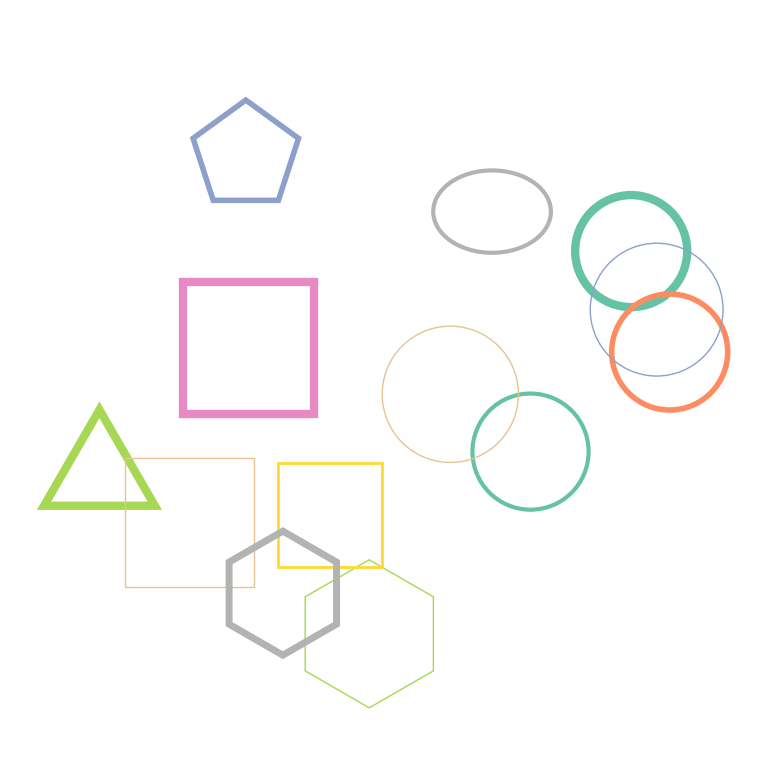[{"shape": "circle", "thickness": 3, "radius": 0.36, "center": [0.82, 0.674]}, {"shape": "circle", "thickness": 1.5, "radius": 0.38, "center": [0.689, 0.413]}, {"shape": "circle", "thickness": 2, "radius": 0.38, "center": [0.87, 0.543]}, {"shape": "pentagon", "thickness": 2, "radius": 0.36, "center": [0.319, 0.798]}, {"shape": "circle", "thickness": 0.5, "radius": 0.43, "center": [0.853, 0.598]}, {"shape": "square", "thickness": 3, "radius": 0.43, "center": [0.323, 0.548]}, {"shape": "triangle", "thickness": 3, "radius": 0.42, "center": [0.129, 0.385]}, {"shape": "hexagon", "thickness": 0.5, "radius": 0.48, "center": [0.48, 0.177]}, {"shape": "square", "thickness": 1, "radius": 0.34, "center": [0.429, 0.331]}, {"shape": "circle", "thickness": 0.5, "radius": 0.44, "center": [0.585, 0.488]}, {"shape": "square", "thickness": 0.5, "radius": 0.42, "center": [0.246, 0.321]}, {"shape": "oval", "thickness": 1.5, "radius": 0.38, "center": [0.639, 0.725]}, {"shape": "hexagon", "thickness": 2.5, "radius": 0.4, "center": [0.367, 0.23]}]